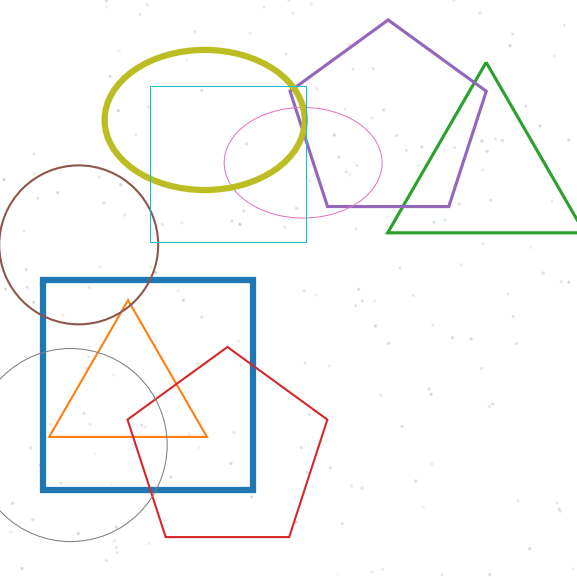[{"shape": "square", "thickness": 3, "radius": 0.91, "center": [0.256, 0.333]}, {"shape": "triangle", "thickness": 1, "radius": 0.79, "center": [0.222, 0.321]}, {"shape": "triangle", "thickness": 1.5, "radius": 0.98, "center": [0.842, 0.694]}, {"shape": "pentagon", "thickness": 1, "radius": 0.91, "center": [0.394, 0.216]}, {"shape": "pentagon", "thickness": 1.5, "radius": 0.89, "center": [0.672, 0.786]}, {"shape": "circle", "thickness": 1, "radius": 0.69, "center": [0.136, 0.575]}, {"shape": "oval", "thickness": 0.5, "radius": 0.68, "center": [0.525, 0.717]}, {"shape": "circle", "thickness": 0.5, "radius": 0.84, "center": [0.122, 0.228]}, {"shape": "oval", "thickness": 3, "radius": 0.87, "center": [0.354, 0.791]}, {"shape": "square", "thickness": 0.5, "radius": 0.68, "center": [0.395, 0.715]}]